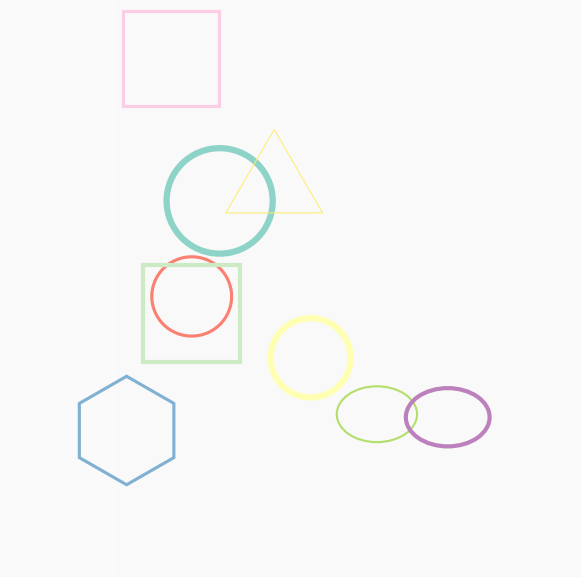[{"shape": "circle", "thickness": 3, "radius": 0.46, "center": [0.378, 0.651]}, {"shape": "circle", "thickness": 3, "radius": 0.34, "center": [0.534, 0.38]}, {"shape": "circle", "thickness": 1.5, "radius": 0.34, "center": [0.33, 0.486]}, {"shape": "hexagon", "thickness": 1.5, "radius": 0.47, "center": [0.218, 0.254]}, {"shape": "oval", "thickness": 1, "radius": 0.35, "center": [0.648, 0.282]}, {"shape": "square", "thickness": 1.5, "radius": 0.41, "center": [0.294, 0.898]}, {"shape": "oval", "thickness": 2, "radius": 0.36, "center": [0.77, 0.277]}, {"shape": "square", "thickness": 2, "radius": 0.42, "center": [0.33, 0.457]}, {"shape": "triangle", "thickness": 0.5, "radius": 0.48, "center": [0.472, 0.679]}]